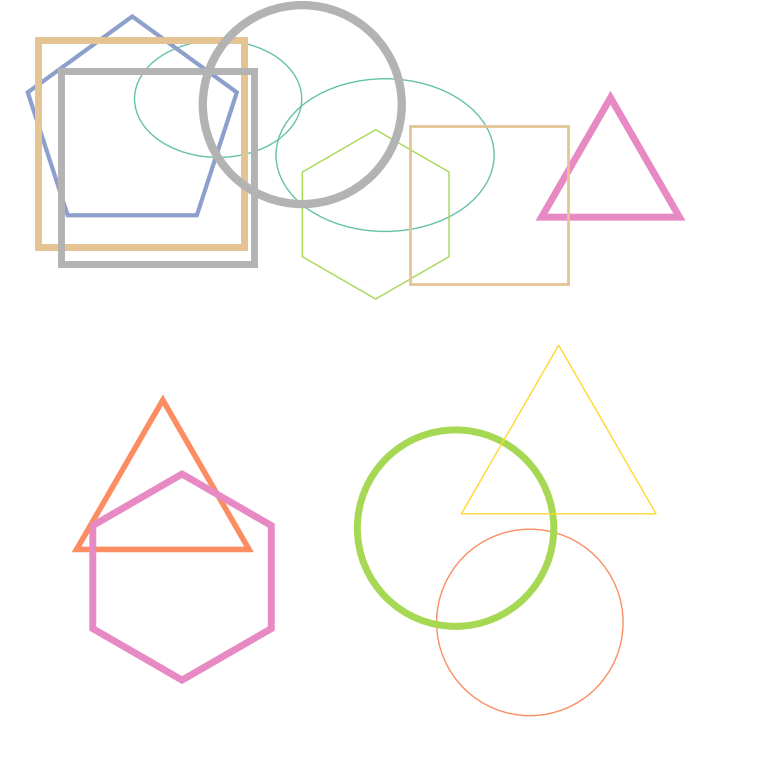[{"shape": "oval", "thickness": 0.5, "radius": 0.54, "center": [0.283, 0.872]}, {"shape": "oval", "thickness": 0.5, "radius": 0.71, "center": [0.5, 0.799]}, {"shape": "circle", "thickness": 0.5, "radius": 0.61, "center": [0.688, 0.192]}, {"shape": "triangle", "thickness": 2, "radius": 0.65, "center": [0.211, 0.351]}, {"shape": "pentagon", "thickness": 1.5, "radius": 0.71, "center": [0.172, 0.836]}, {"shape": "hexagon", "thickness": 2.5, "radius": 0.67, "center": [0.236, 0.251]}, {"shape": "triangle", "thickness": 2.5, "radius": 0.52, "center": [0.793, 0.77]}, {"shape": "hexagon", "thickness": 0.5, "radius": 0.55, "center": [0.488, 0.722]}, {"shape": "circle", "thickness": 2.5, "radius": 0.64, "center": [0.592, 0.314]}, {"shape": "triangle", "thickness": 0.5, "radius": 0.73, "center": [0.726, 0.406]}, {"shape": "square", "thickness": 2.5, "radius": 0.67, "center": [0.183, 0.813]}, {"shape": "square", "thickness": 1, "radius": 0.51, "center": [0.635, 0.734]}, {"shape": "square", "thickness": 2.5, "radius": 0.63, "center": [0.204, 0.782]}, {"shape": "circle", "thickness": 3, "radius": 0.65, "center": [0.393, 0.864]}]